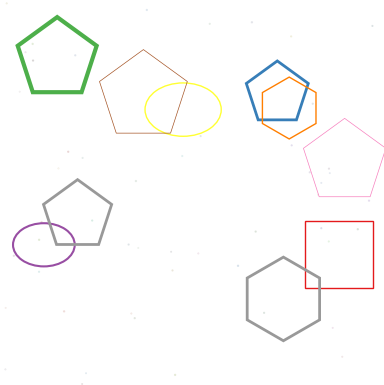[{"shape": "square", "thickness": 1, "radius": 0.44, "center": [0.881, 0.339]}, {"shape": "pentagon", "thickness": 2, "radius": 0.42, "center": [0.72, 0.757]}, {"shape": "pentagon", "thickness": 3, "radius": 0.54, "center": [0.149, 0.848]}, {"shape": "oval", "thickness": 1.5, "radius": 0.4, "center": [0.114, 0.364]}, {"shape": "hexagon", "thickness": 1, "radius": 0.4, "center": [0.751, 0.719]}, {"shape": "oval", "thickness": 1, "radius": 0.49, "center": [0.476, 0.715]}, {"shape": "pentagon", "thickness": 0.5, "radius": 0.6, "center": [0.372, 0.751]}, {"shape": "pentagon", "thickness": 0.5, "radius": 0.56, "center": [0.895, 0.58]}, {"shape": "pentagon", "thickness": 2, "radius": 0.47, "center": [0.202, 0.44]}, {"shape": "hexagon", "thickness": 2, "radius": 0.54, "center": [0.736, 0.224]}]